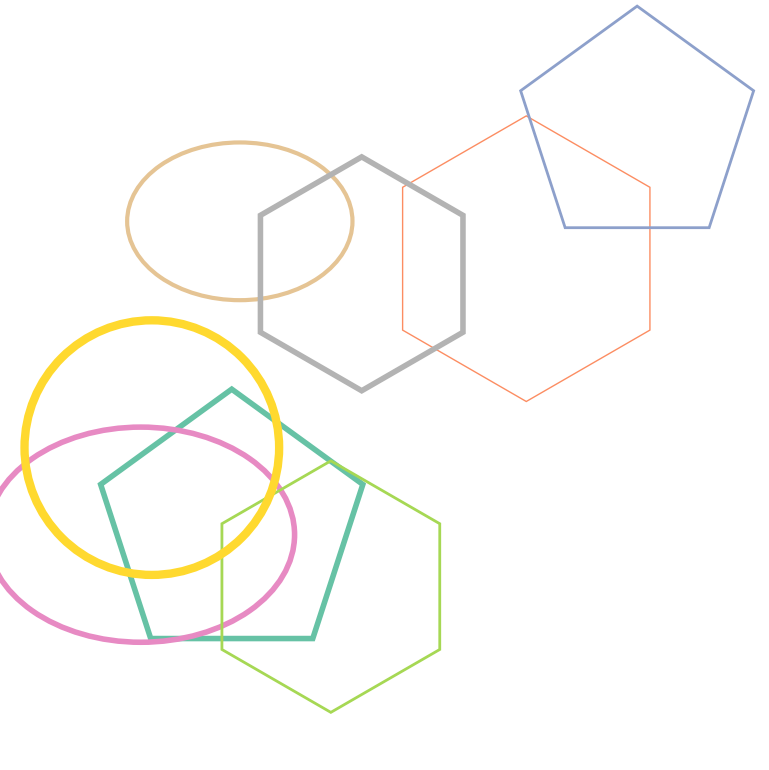[{"shape": "pentagon", "thickness": 2, "radius": 0.9, "center": [0.301, 0.316]}, {"shape": "hexagon", "thickness": 0.5, "radius": 0.93, "center": [0.683, 0.664]}, {"shape": "pentagon", "thickness": 1, "radius": 0.8, "center": [0.827, 0.833]}, {"shape": "oval", "thickness": 2, "radius": 1.0, "center": [0.183, 0.306]}, {"shape": "hexagon", "thickness": 1, "radius": 0.82, "center": [0.43, 0.238]}, {"shape": "circle", "thickness": 3, "radius": 0.83, "center": [0.197, 0.419]}, {"shape": "oval", "thickness": 1.5, "radius": 0.73, "center": [0.311, 0.713]}, {"shape": "hexagon", "thickness": 2, "radius": 0.76, "center": [0.47, 0.644]}]